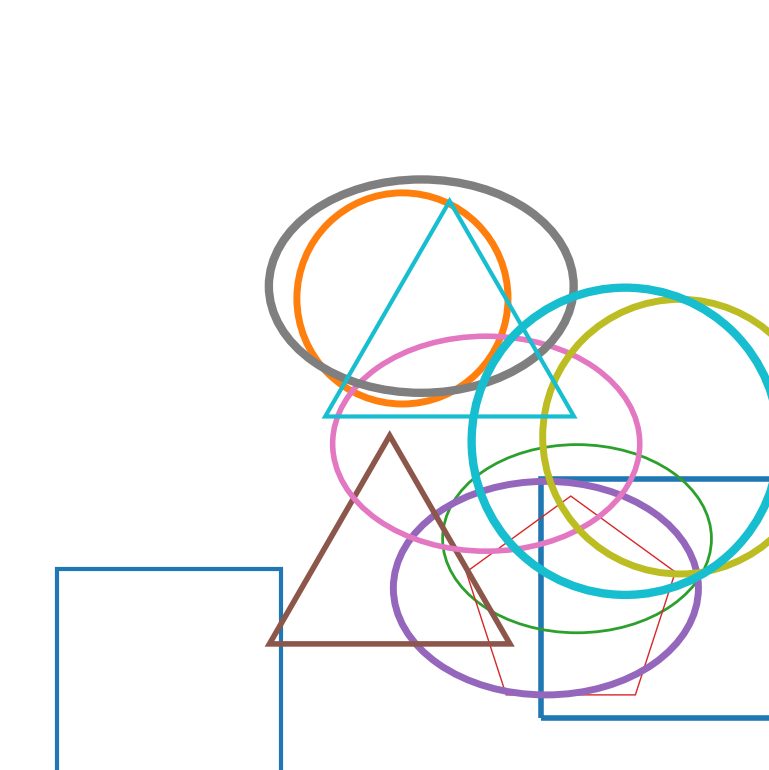[{"shape": "square", "thickness": 1.5, "radius": 0.73, "center": [0.219, 0.116]}, {"shape": "square", "thickness": 2, "radius": 0.78, "center": [0.858, 0.223]}, {"shape": "circle", "thickness": 2.5, "radius": 0.69, "center": [0.523, 0.612]}, {"shape": "oval", "thickness": 1, "radius": 0.87, "center": [0.749, 0.3]}, {"shape": "pentagon", "thickness": 0.5, "radius": 0.71, "center": [0.741, 0.213]}, {"shape": "oval", "thickness": 2.5, "radius": 0.99, "center": [0.709, 0.236]}, {"shape": "triangle", "thickness": 2, "radius": 0.9, "center": [0.506, 0.254]}, {"shape": "oval", "thickness": 2, "radius": 1.0, "center": [0.631, 0.424]}, {"shape": "oval", "thickness": 3, "radius": 0.99, "center": [0.547, 0.628]}, {"shape": "circle", "thickness": 2.5, "radius": 0.89, "center": [0.883, 0.433]}, {"shape": "circle", "thickness": 3, "radius": 1.0, "center": [0.812, 0.427]}, {"shape": "triangle", "thickness": 1.5, "radius": 0.93, "center": [0.584, 0.552]}]